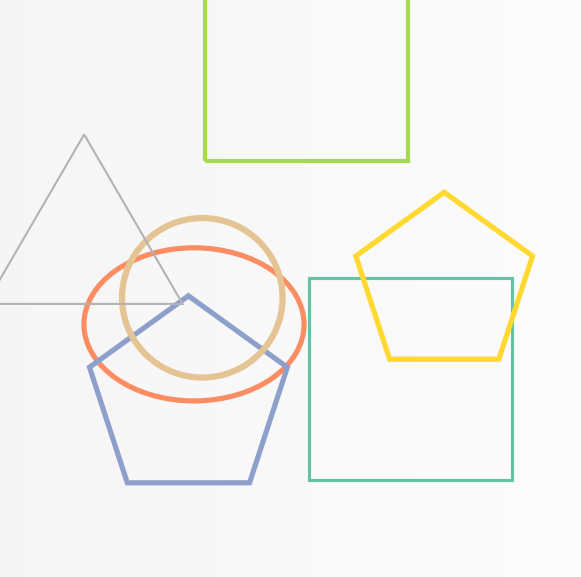[{"shape": "square", "thickness": 1.5, "radius": 0.87, "center": [0.706, 0.342]}, {"shape": "oval", "thickness": 2.5, "radius": 0.95, "center": [0.334, 0.437]}, {"shape": "pentagon", "thickness": 2.5, "radius": 0.89, "center": [0.324, 0.308]}, {"shape": "square", "thickness": 2, "radius": 0.87, "center": [0.527, 0.895]}, {"shape": "pentagon", "thickness": 2.5, "radius": 0.8, "center": [0.764, 0.506]}, {"shape": "circle", "thickness": 3, "radius": 0.69, "center": [0.348, 0.483]}, {"shape": "triangle", "thickness": 1, "radius": 0.98, "center": [0.145, 0.571]}]